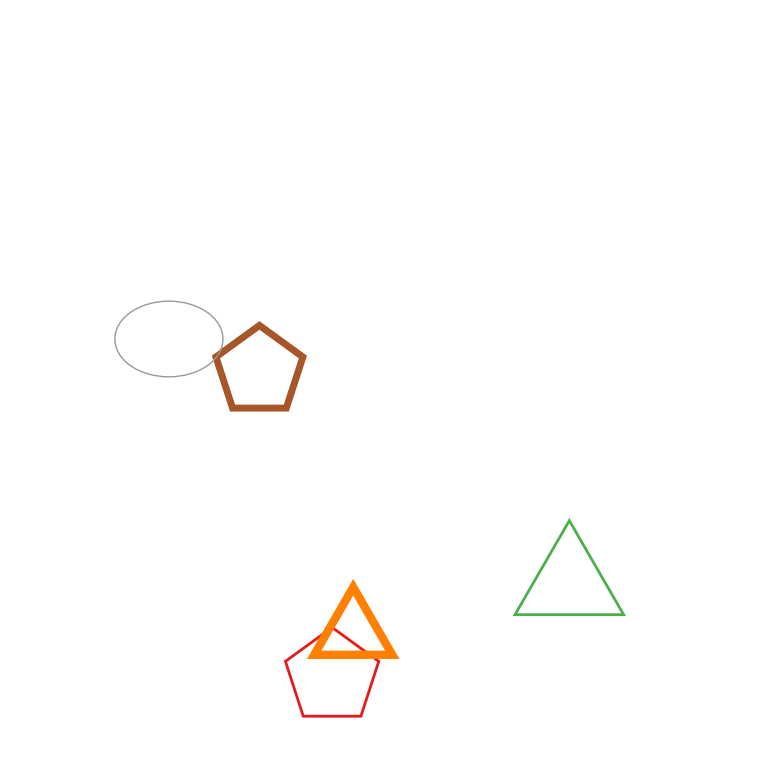[{"shape": "pentagon", "thickness": 1, "radius": 0.32, "center": [0.431, 0.121]}, {"shape": "triangle", "thickness": 1, "radius": 0.41, "center": [0.739, 0.242]}, {"shape": "triangle", "thickness": 3, "radius": 0.29, "center": [0.459, 0.179]}, {"shape": "pentagon", "thickness": 2.5, "radius": 0.3, "center": [0.337, 0.518]}, {"shape": "oval", "thickness": 0.5, "radius": 0.35, "center": [0.219, 0.56]}]